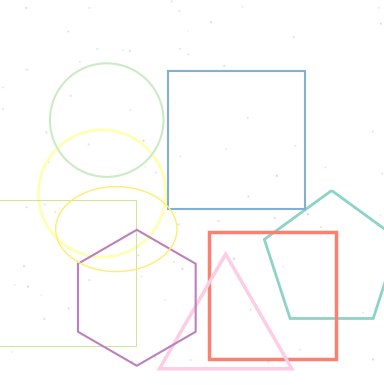[{"shape": "pentagon", "thickness": 2, "radius": 0.92, "center": [0.861, 0.321]}, {"shape": "circle", "thickness": 2, "radius": 0.83, "center": [0.265, 0.497]}, {"shape": "square", "thickness": 2.5, "radius": 0.83, "center": [0.708, 0.232]}, {"shape": "square", "thickness": 1.5, "radius": 0.89, "center": [0.615, 0.636]}, {"shape": "square", "thickness": 0.5, "radius": 0.95, "center": [0.165, 0.292]}, {"shape": "triangle", "thickness": 2.5, "radius": 0.99, "center": [0.586, 0.141]}, {"shape": "hexagon", "thickness": 1.5, "radius": 0.88, "center": [0.355, 0.227]}, {"shape": "circle", "thickness": 1.5, "radius": 0.74, "center": [0.277, 0.688]}, {"shape": "oval", "thickness": 1, "radius": 0.79, "center": [0.302, 0.405]}]